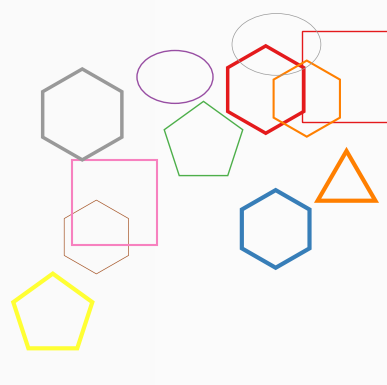[{"shape": "hexagon", "thickness": 2.5, "radius": 0.57, "center": [0.686, 0.767]}, {"shape": "square", "thickness": 1, "radius": 0.59, "center": [0.896, 0.801]}, {"shape": "hexagon", "thickness": 3, "radius": 0.5, "center": [0.711, 0.405]}, {"shape": "pentagon", "thickness": 1, "radius": 0.53, "center": [0.525, 0.63]}, {"shape": "oval", "thickness": 1, "radius": 0.49, "center": [0.452, 0.8]}, {"shape": "hexagon", "thickness": 1.5, "radius": 0.49, "center": [0.792, 0.744]}, {"shape": "triangle", "thickness": 3, "radius": 0.43, "center": [0.894, 0.522]}, {"shape": "pentagon", "thickness": 3, "radius": 0.54, "center": [0.136, 0.182]}, {"shape": "hexagon", "thickness": 0.5, "radius": 0.48, "center": [0.249, 0.384]}, {"shape": "square", "thickness": 1.5, "radius": 0.55, "center": [0.295, 0.474]}, {"shape": "hexagon", "thickness": 2.5, "radius": 0.59, "center": [0.212, 0.703]}, {"shape": "oval", "thickness": 0.5, "radius": 0.57, "center": [0.713, 0.885]}]